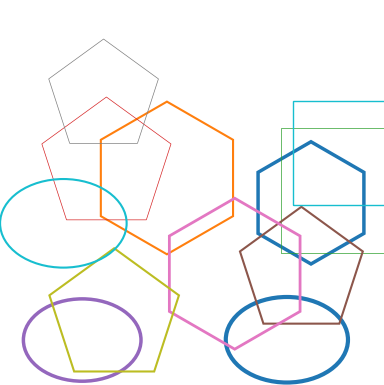[{"shape": "oval", "thickness": 3, "radius": 0.79, "center": [0.745, 0.118]}, {"shape": "hexagon", "thickness": 2.5, "radius": 0.79, "center": [0.808, 0.473]}, {"shape": "hexagon", "thickness": 1.5, "radius": 0.99, "center": [0.434, 0.538]}, {"shape": "square", "thickness": 0.5, "radius": 0.81, "center": [0.892, 0.505]}, {"shape": "pentagon", "thickness": 0.5, "radius": 0.88, "center": [0.276, 0.572]}, {"shape": "oval", "thickness": 2.5, "radius": 0.76, "center": [0.213, 0.117]}, {"shape": "pentagon", "thickness": 1.5, "radius": 0.84, "center": [0.783, 0.295]}, {"shape": "hexagon", "thickness": 2, "radius": 0.98, "center": [0.61, 0.289]}, {"shape": "pentagon", "thickness": 0.5, "radius": 0.75, "center": [0.269, 0.749]}, {"shape": "pentagon", "thickness": 1.5, "radius": 0.88, "center": [0.297, 0.178]}, {"shape": "square", "thickness": 1, "radius": 0.67, "center": [0.896, 0.602]}, {"shape": "oval", "thickness": 1.5, "radius": 0.82, "center": [0.165, 0.42]}]